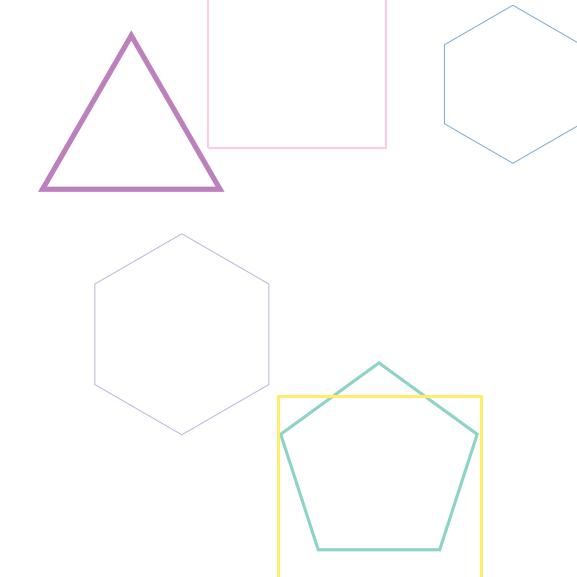[{"shape": "pentagon", "thickness": 1.5, "radius": 0.89, "center": [0.656, 0.192]}, {"shape": "hexagon", "thickness": 0.5, "radius": 0.87, "center": [0.315, 0.42]}, {"shape": "hexagon", "thickness": 0.5, "radius": 0.68, "center": [0.888, 0.853]}, {"shape": "square", "thickness": 1, "radius": 0.77, "center": [0.514, 0.898]}, {"shape": "triangle", "thickness": 2.5, "radius": 0.89, "center": [0.227, 0.76]}, {"shape": "square", "thickness": 1.5, "radius": 0.88, "center": [0.657, 0.138]}]